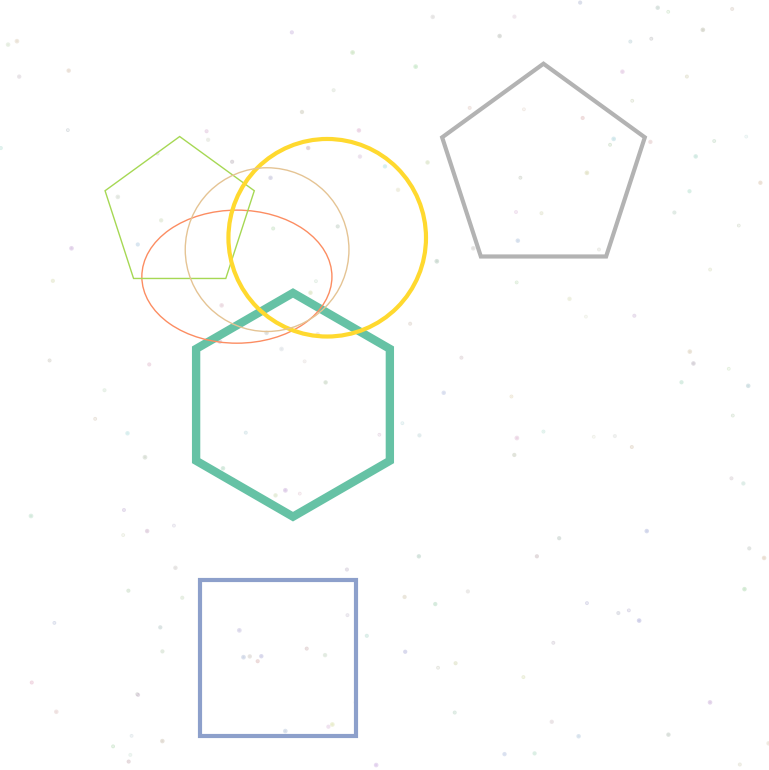[{"shape": "hexagon", "thickness": 3, "radius": 0.73, "center": [0.381, 0.474]}, {"shape": "oval", "thickness": 0.5, "radius": 0.62, "center": [0.308, 0.641]}, {"shape": "square", "thickness": 1.5, "radius": 0.5, "center": [0.361, 0.146]}, {"shape": "pentagon", "thickness": 0.5, "radius": 0.51, "center": [0.233, 0.721]}, {"shape": "circle", "thickness": 1.5, "radius": 0.64, "center": [0.425, 0.691]}, {"shape": "circle", "thickness": 0.5, "radius": 0.53, "center": [0.347, 0.676]}, {"shape": "pentagon", "thickness": 1.5, "radius": 0.69, "center": [0.706, 0.779]}]